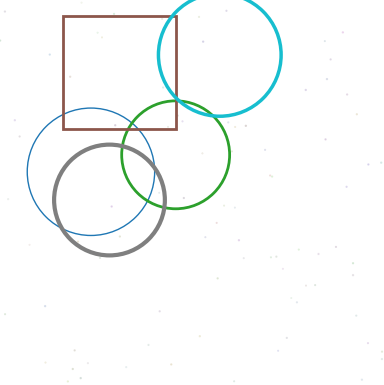[{"shape": "circle", "thickness": 1, "radius": 0.83, "center": [0.236, 0.554]}, {"shape": "circle", "thickness": 2, "radius": 0.7, "center": [0.456, 0.598]}, {"shape": "square", "thickness": 2, "radius": 0.74, "center": [0.311, 0.811]}, {"shape": "circle", "thickness": 3, "radius": 0.72, "center": [0.284, 0.48]}, {"shape": "circle", "thickness": 2.5, "radius": 0.8, "center": [0.571, 0.857]}]